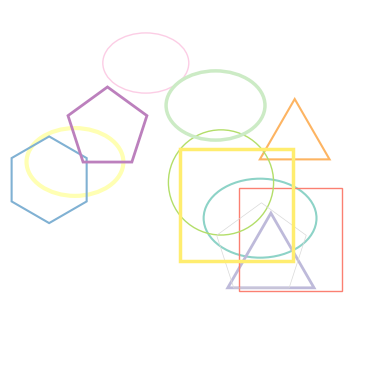[{"shape": "oval", "thickness": 1.5, "radius": 0.73, "center": [0.676, 0.433]}, {"shape": "oval", "thickness": 3, "radius": 0.63, "center": [0.195, 0.579]}, {"shape": "triangle", "thickness": 2, "radius": 0.65, "center": [0.704, 0.317]}, {"shape": "square", "thickness": 1, "radius": 0.66, "center": [0.754, 0.378]}, {"shape": "hexagon", "thickness": 1.5, "radius": 0.56, "center": [0.128, 0.533]}, {"shape": "triangle", "thickness": 1.5, "radius": 0.52, "center": [0.765, 0.638]}, {"shape": "circle", "thickness": 1, "radius": 0.68, "center": [0.574, 0.526]}, {"shape": "oval", "thickness": 1, "radius": 0.56, "center": [0.379, 0.836]}, {"shape": "pentagon", "thickness": 0.5, "radius": 0.61, "center": [0.679, 0.351]}, {"shape": "pentagon", "thickness": 2, "radius": 0.54, "center": [0.279, 0.666]}, {"shape": "oval", "thickness": 2.5, "radius": 0.64, "center": [0.56, 0.726]}, {"shape": "square", "thickness": 2.5, "radius": 0.73, "center": [0.614, 0.468]}]